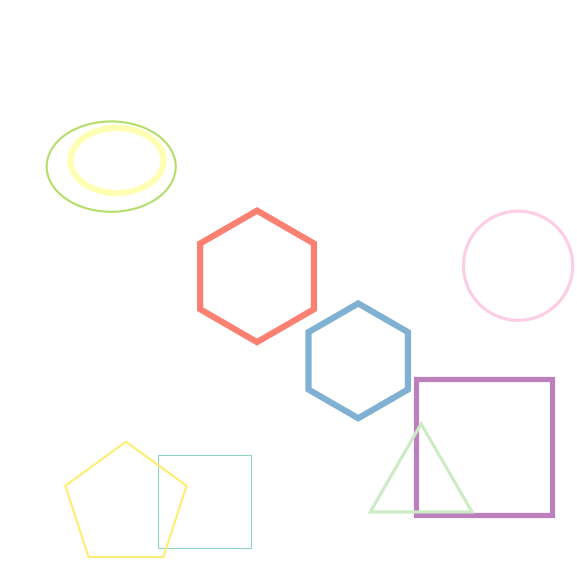[{"shape": "square", "thickness": 0.5, "radius": 0.4, "center": [0.355, 0.13]}, {"shape": "oval", "thickness": 3, "radius": 0.4, "center": [0.203, 0.721]}, {"shape": "hexagon", "thickness": 3, "radius": 0.57, "center": [0.445, 0.521]}, {"shape": "hexagon", "thickness": 3, "radius": 0.5, "center": [0.62, 0.374]}, {"shape": "oval", "thickness": 1, "radius": 0.56, "center": [0.193, 0.711]}, {"shape": "circle", "thickness": 1.5, "radius": 0.47, "center": [0.897, 0.539]}, {"shape": "square", "thickness": 2.5, "radius": 0.59, "center": [0.838, 0.225]}, {"shape": "triangle", "thickness": 1.5, "radius": 0.51, "center": [0.729, 0.163]}, {"shape": "pentagon", "thickness": 1, "radius": 0.55, "center": [0.218, 0.124]}]